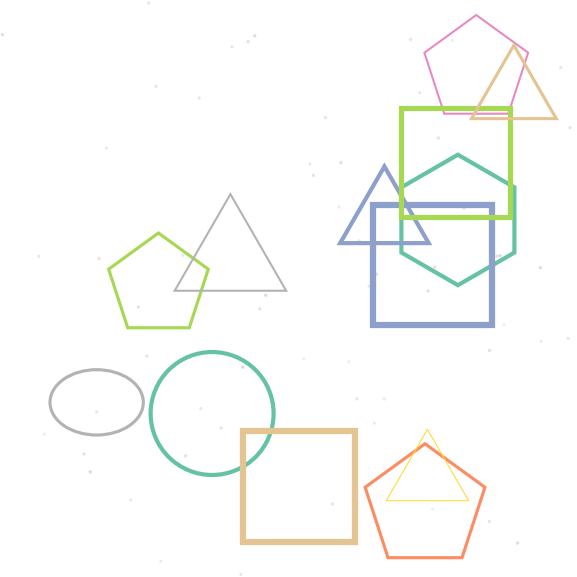[{"shape": "circle", "thickness": 2, "radius": 0.53, "center": [0.367, 0.283]}, {"shape": "hexagon", "thickness": 2, "radius": 0.56, "center": [0.793, 0.618]}, {"shape": "pentagon", "thickness": 1.5, "radius": 0.55, "center": [0.736, 0.122]}, {"shape": "square", "thickness": 3, "radius": 0.52, "center": [0.749, 0.54]}, {"shape": "triangle", "thickness": 2, "radius": 0.44, "center": [0.666, 0.622]}, {"shape": "pentagon", "thickness": 1, "radius": 0.47, "center": [0.825, 0.879]}, {"shape": "square", "thickness": 2.5, "radius": 0.47, "center": [0.789, 0.718]}, {"shape": "pentagon", "thickness": 1.5, "radius": 0.45, "center": [0.274, 0.505]}, {"shape": "triangle", "thickness": 0.5, "radius": 0.41, "center": [0.74, 0.173]}, {"shape": "triangle", "thickness": 1.5, "radius": 0.42, "center": [0.89, 0.836]}, {"shape": "square", "thickness": 3, "radius": 0.48, "center": [0.518, 0.157]}, {"shape": "oval", "thickness": 1.5, "radius": 0.4, "center": [0.167, 0.302]}, {"shape": "triangle", "thickness": 1, "radius": 0.56, "center": [0.399, 0.551]}]